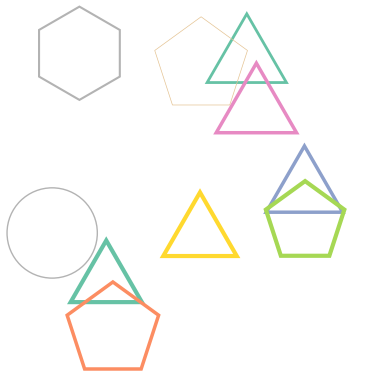[{"shape": "triangle", "thickness": 2, "radius": 0.59, "center": [0.641, 0.845]}, {"shape": "triangle", "thickness": 3, "radius": 0.53, "center": [0.276, 0.269]}, {"shape": "pentagon", "thickness": 2.5, "radius": 0.62, "center": [0.293, 0.143]}, {"shape": "triangle", "thickness": 2.5, "radius": 0.57, "center": [0.791, 0.506]}, {"shape": "triangle", "thickness": 2.5, "radius": 0.6, "center": [0.666, 0.715]}, {"shape": "pentagon", "thickness": 3, "radius": 0.54, "center": [0.792, 0.422]}, {"shape": "triangle", "thickness": 3, "radius": 0.55, "center": [0.52, 0.39]}, {"shape": "pentagon", "thickness": 0.5, "radius": 0.63, "center": [0.522, 0.83]}, {"shape": "circle", "thickness": 1, "radius": 0.59, "center": [0.136, 0.395]}, {"shape": "hexagon", "thickness": 1.5, "radius": 0.61, "center": [0.206, 0.862]}]